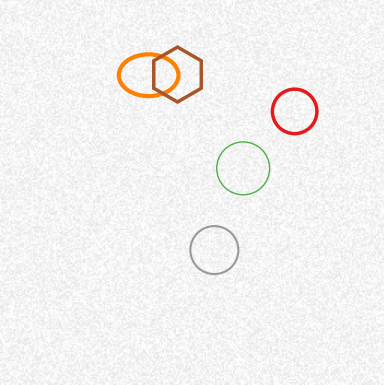[{"shape": "circle", "thickness": 2.5, "radius": 0.29, "center": [0.765, 0.711]}, {"shape": "circle", "thickness": 1, "radius": 0.34, "center": [0.632, 0.563]}, {"shape": "oval", "thickness": 3, "radius": 0.39, "center": [0.386, 0.805]}, {"shape": "hexagon", "thickness": 2.5, "radius": 0.36, "center": [0.461, 0.806]}, {"shape": "circle", "thickness": 1.5, "radius": 0.31, "center": [0.557, 0.35]}]